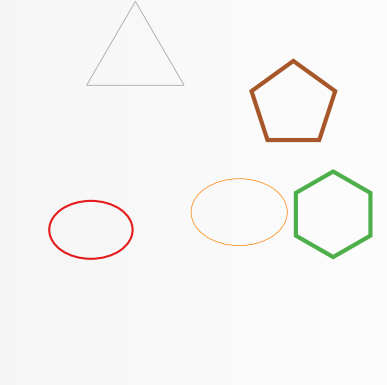[{"shape": "oval", "thickness": 1.5, "radius": 0.54, "center": [0.235, 0.403]}, {"shape": "hexagon", "thickness": 3, "radius": 0.56, "center": [0.86, 0.443]}, {"shape": "oval", "thickness": 0.5, "radius": 0.62, "center": [0.617, 0.449]}, {"shape": "pentagon", "thickness": 3, "radius": 0.57, "center": [0.757, 0.728]}, {"shape": "triangle", "thickness": 0.5, "radius": 0.73, "center": [0.349, 0.851]}]